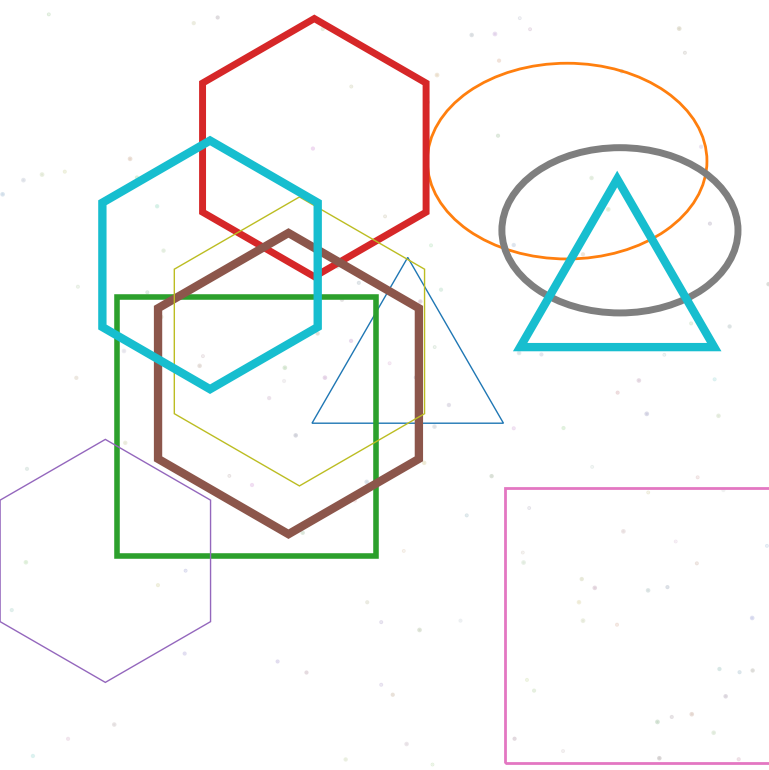[{"shape": "triangle", "thickness": 0.5, "radius": 0.72, "center": [0.53, 0.522]}, {"shape": "oval", "thickness": 1, "radius": 0.91, "center": [0.737, 0.791]}, {"shape": "square", "thickness": 2, "radius": 0.84, "center": [0.32, 0.446]}, {"shape": "hexagon", "thickness": 2.5, "radius": 0.84, "center": [0.408, 0.808]}, {"shape": "hexagon", "thickness": 0.5, "radius": 0.79, "center": [0.137, 0.272]}, {"shape": "hexagon", "thickness": 3, "radius": 0.98, "center": [0.375, 0.502]}, {"shape": "square", "thickness": 1, "radius": 0.89, "center": [0.835, 0.188]}, {"shape": "oval", "thickness": 2.5, "radius": 0.77, "center": [0.805, 0.701]}, {"shape": "hexagon", "thickness": 0.5, "radius": 0.94, "center": [0.389, 0.557]}, {"shape": "triangle", "thickness": 3, "radius": 0.73, "center": [0.802, 0.622]}, {"shape": "hexagon", "thickness": 3, "radius": 0.81, "center": [0.273, 0.656]}]